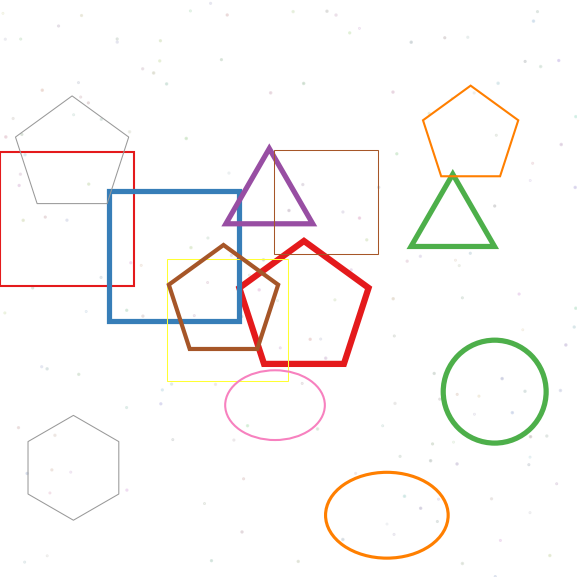[{"shape": "pentagon", "thickness": 3, "radius": 0.59, "center": [0.526, 0.464]}, {"shape": "square", "thickness": 1, "radius": 0.58, "center": [0.116, 0.62]}, {"shape": "square", "thickness": 2.5, "radius": 0.56, "center": [0.301, 0.556]}, {"shape": "triangle", "thickness": 2.5, "radius": 0.42, "center": [0.784, 0.614]}, {"shape": "circle", "thickness": 2.5, "radius": 0.45, "center": [0.857, 0.321]}, {"shape": "triangle", "thickness": 2.5, "radius": 0.43, "center": [0.466, 0.655]}, {"shape": "oval", "thickness": 1.5, "radius": 0.53, "center": [0.67, 0.107]}, {"shape": "pentagon", "thickness": 1, "radius": 0.43, "center": [0.815, 0.764]}, {"shape": "square", "thickness": 0.5, "radius": 0.53, "center": [0.394, 0.445]}, {"shape": "pentagon", "thickness": 2, "radius": 0.5, "center": [0.387, 0.475]}, {"shape": "square", "thickness": 0.5, "radius": 0.45, "center": [0.564, 0.649]}, {"shape": "oval", "thickness": 1, "radius": 0.43, "center": [0.476, 0.298]}, {"shape": "hexagon", "thickness": 0.5, "radius": 0.45, "center": [0.127, 0.189]}, {"shape": "pentagon", "thickness": 0.5, "radius": 0.52, "center": [0.125, 0.73]}]